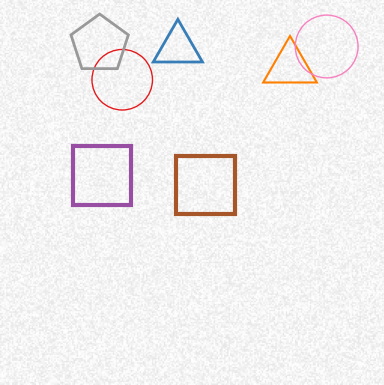[{"shape": "circle", "thickness": 1, "radius": 0.39, "center": [0.317, 0.793]}, {"shape": "triangle", "thickness": 2, "radius": 0.37, "center": [0.462, 0.876]}, {"shape": "square", "thickness": 3, "radius": 0.38, "center": [0.265, 0.544]}, {"shape": "triangle", "thickness": 1.5, "radius": 0.4, "center": [0.753, 0.826]}, {"shape": "square", "thickness": 3, "radius": 0.38, "center": [0.533, 0.519]}, {"shape": "circle", "thickness": 1, "radius": 0.41, "center": [0.848, 0.879]}, {"shape": "pentagon", "thickness": 2, "radius": 0.39, "center": [0.259, 0.885]}]